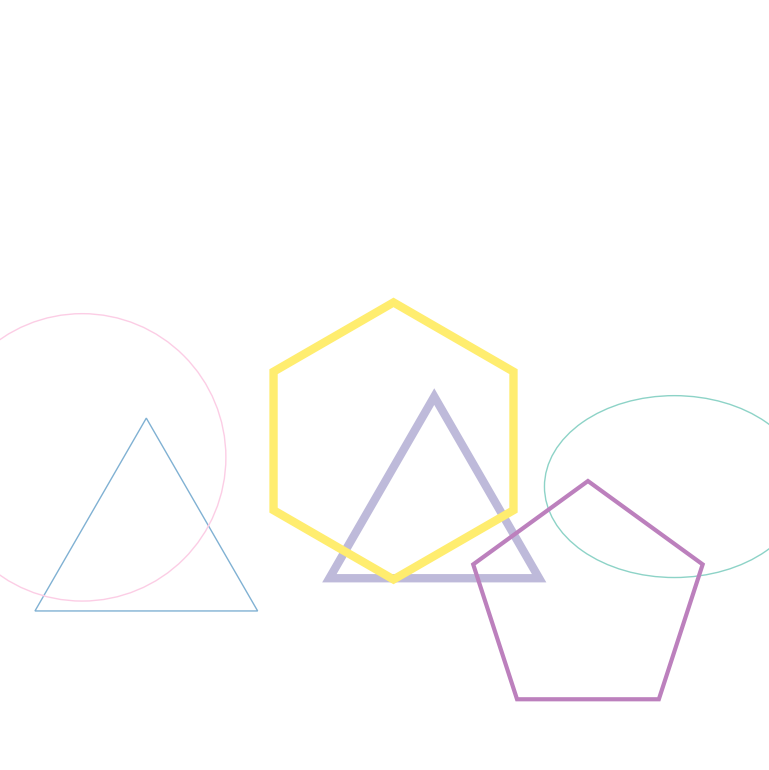[{"shape": "oval", "thickness": 0.5, "radius": 0.84, "center": [0.876, 0.368]}, {"shape": "triangle", "thickness": 3, "radius": 0.79, "center": [0.564, 0.328]}, {"shape": "triangle", "thickness": 0.5, "radius": 0.83, "center": [0.19, 0.29]}, {"shape": "circle", "thickness": 0.5, "radius": 0.93, "center": [0.107, 0.406]}, {"shape": "pentagon", "thickness": 1.5, "radius": 0.78, "center": [0.764, 0.219]}, {"shape": "hexagon", "thickness": 3, "radius": 0.9, "center": [0.511, 0.427]}]